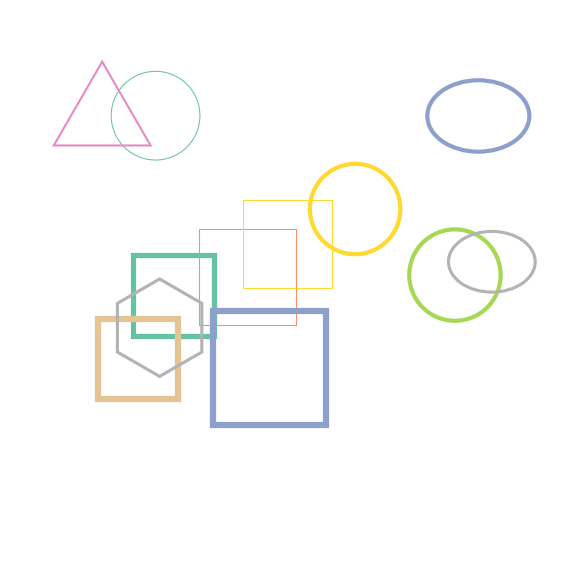[{"shape": "square", "thickness": 2.5, "radius": 0.35, "center": [0.301, 0.487]}, {"shape": "circle", "thickness": 0.5, "radius": 0.38, "center": [0.269, 0.799]}, {"shape": "square", "thickness": 0.5, "radius": 0.42, "center": [0.429, 0.52]}, {"shape": "square", "thickness": 3, "radius": 0.49, "center": [0.467, 0.362]}, {"shape": "oval", "thickness": 2, "radius": 0.44, "center": [0.828, 0.798]}, {"shape": "triangle", "thickness": 1, "radius": 0.48, "center": [0.177, 0.796]}, {"shape": "circle", "thickness": 2, "radius": 0.4, "center": [0.788, 0.523]}, {"shape": "circle", "thickness": 2, "radius": 0.39, "center": [0.615, 0.637]}, {"shape": "square", "thickness": 0.5, "radius": 0.38, "center": [0.497, 0.577]}, {"shape": "square", "thickness": 3, "radius": 0.34, "center": [0.239, 0.377]}, {"shape": "oval", "thickness": 1.5, "radius": 0.38, "center": [0.852, 0.546]}, {"shape": "hexagon", "thickness": 1.5, "radius": 0.42, "center": [0.276, 0.432]}]